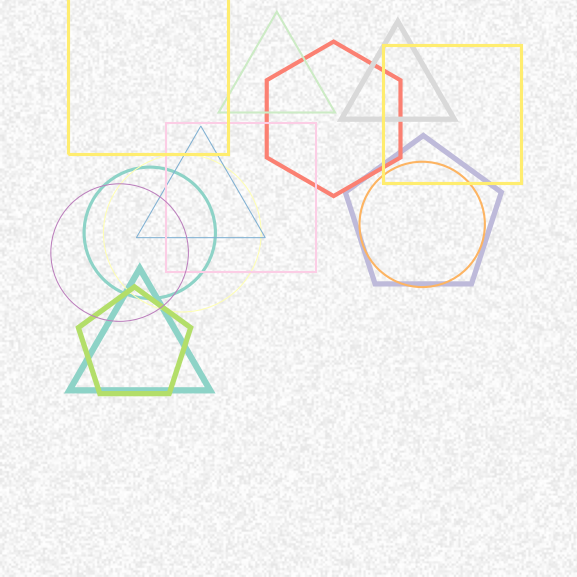[{"shape": "circle", "thickness": 1.5, "radius": 0.57, "center": [0.259, 0.596]}, {"shape": "triangle", "thickness": 3, "radius": 0.7, "center": [0.242, 0.394]}, {"shape": "circle", "thickness": 0.5, "radius": 0.68, "center": [0.316, 0.595]}, {"shape": "pentagon", "thickness": 2.5, "radius": 0.71, "center": [0.733, 0.622]}, {"shape": "hexagon", "thickness": 2, "radius": 0.67, "center": [0.578, 0.793]}, {"shape": "triangle", "thickness": 0.5, "radius": 0.64, "center": [0.348, 0.652]}, {"shape": "circle", "thickness": 1, "radius": 0.54, "center": [0.731, 0.611]}, {"shape": "pentagon", "thickness": 2.5, "radius": 0.51, "center": [0.233, 0.4]}, {"shape": "square", "thickness": 1, "radius": 0.65, "center": [0.417, 0.657]}, {"shape": "triangle", "thickness": 2.5, "radius": 0.56, "center": [0.689, 0.849]}, {"shape": "circle", "thickness": 0.5, "radius": 0.6, "center": [0.207, 0.562]}, {"shape": "triangle", "thickness": 1, "radius": 0.58, "center": [0.479, 0.862]}, {"shape": "square", "thickness": 1.5, "radius": 0.6, "center": [0.783, 0.802]}, {"shape": "square", "thickness": 1.5, "radius": 0.7, "center": [0.256, 0.871]}]